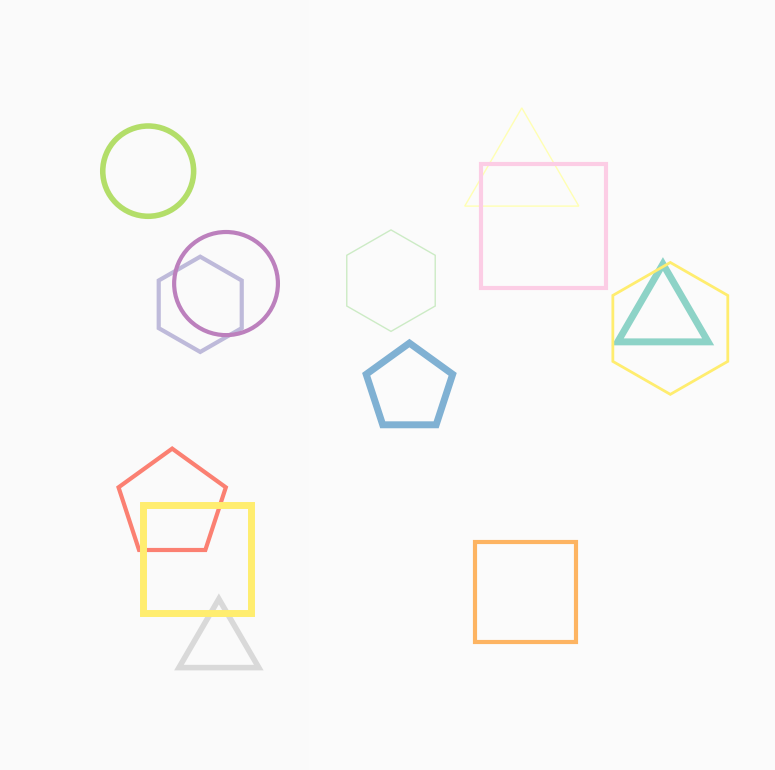[{"shape": "triangle", "thickness": 2.5, "radius": 0.34, "center": [0.855, 0.59]}, {"shape": "triangle", "thickness": 0.5, "radius": 0.42, "center": [0.673, 0.775]}, {"shape": "hexagon", "thickness": 1.5, "radius": 0.31, "center": [0.258, 0.605]}, {"shape": "pentagon", "thickness": 1.5, "radius": 0.36, "center": [0.222, 0.345]}, {"shape": "pentagon", "thickness": 2.5, "radius": 0.29, "center": [0.528, 0.496]}, {"shape": "square", "thickness": 1.5, "radius": 0.33, "center": [0.678, 0.231]}, {"shape": "circle", "thickness": 2, "radius": 0.29, "center": [0.191, 0.778]}, {"shape": "square", "thickness": 1.5, "radius": 0.4, "center": [0.701, 0.707]}, {"shape": "triangle", "thickness": 2, "radius": 0.3, "center": [0.282, 0.163]}, {"shape": "circle", "thickness": 1.5, "radius": 0.33, "center": [0.292, 0.632]}, {"shape": "hexagon", "thickness": 0.5, "radius": 0.33, "center": [0.505, 0.636]}, {"shape": "square", "thickness": 2.5, "radius": 0.35, "center": [0.254, 0.274]}, {"shape": "hexagon", "thickness": 1, "radius": 0.43, "center": [0.865, 0.573]}]